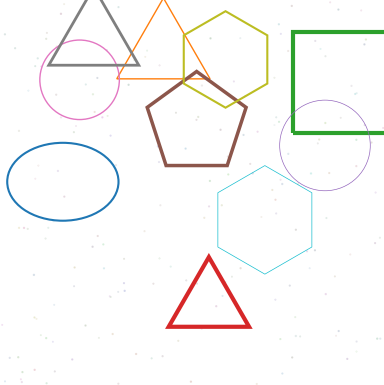[{"shape": "oval", "thickness": 1.5, "radius": 0.72, "center": [0.163, 0.528]}, {"shape": "triangle", "thickness": 1, "radius": 0.7, "center": [0.424, 0.865]}, {"shape": "square", "thickness": 3, "radius": 0.66, "center": [0.893, 0.785]}, {"shape": "triangle", "thickness": 3, "radius": 0.6, "center": [0.543, 0.212]}, {"shape": "circle", "thickness": 0.5, "radius": 0.59, "center": [0.844, 0.622]}, {"shape": "pentagon", "thickness": 2.5, "radius": 0.68, "center": [0.511, 0.679]}, {"shape": "circle", "thickness": 1, "radius": 0.52, "center": [0.207, 0.793]}, {"shape": "triangle", "thickness": 2, "radius": 0.67, "center": [0.244, 0.898]}, {"shape": "hexagon", "thickness": 1.5, "radius": 0.63, "center": [0.586, 0.846]}, {"shape": "hexagon", "thickness": 0.5, "radius": 0.7, "center": [0.688, 0.429]}]